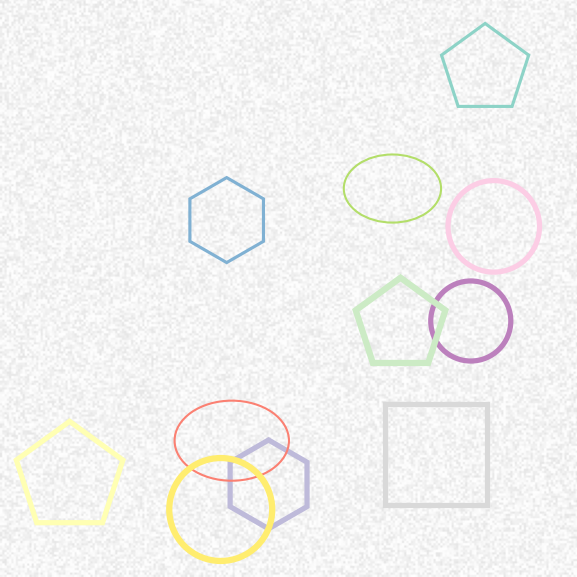[{"shape": "pentagon", "thickness": 1.5, "radius": 0.4, "center": [0.84, 0.879]}, {"shape": "pentagon", "thickness": 2.5, "radius": 0.48, "center": [0.121, 0.173]}, {"shape": "hexagon", "thickness": 2.5, "radius": 0.38, "center": [0.465, 0.16]}, {"shape": "oval", "thickness": 1, "radius": 0.5, "center": [0.401, 0.236]}, {"shape": "hexagon", "thickness": 1.5, "radius": 0.37, "center": [0.393, 0.618]}, {"shape": "oval", "thickness": 1, "radius": 0.42, "center": [0.68, 0.673]}, {"shape": "circle", "thickness": 2.5, "radius": 0.4, "center": [0.855, 0.607]}, {"shape": "square", "thickness": 2.5, "radius": 0.44, "center": [0.755, 0.212]}, {"shape": "circle", "thickness": 2.5, "radius": 0.35, "center": [0.815, 0.443]}, {"shape": "pentagon", "thickness": 3, "radius": 0.41, "center": [0.694, 0.437]}, {"shape": "circle", "thickness": 3, "radius": 0.45, "center": [0.382, 0.117]}]